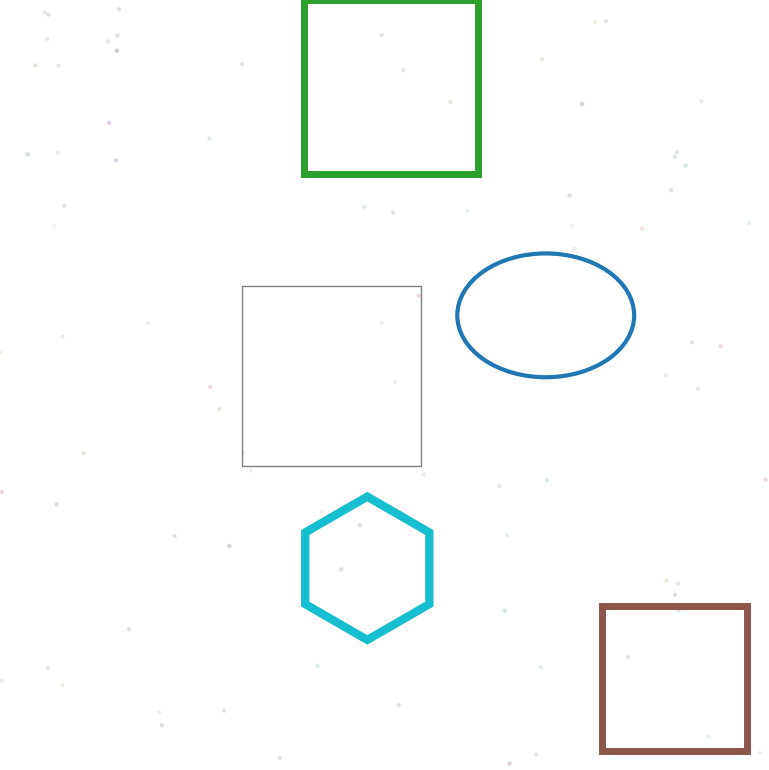[{"shape": "oval", "thickness": 1.5, "radius": 0.57, "center": [0.709, 0.59]}, {"shape": "square", "thickness": 2.5, "radius": 0.56, "center": [0.508, 0.887]}, {"shape": "square", "thickness": 2.5, "radius": 0.47, "center": [0.876, 0.119]}, {"shape": "square", "thickness": 0.5, "radius": 0.58, "center": [0.43, 0.512]}, {"shape": "hexagon", "thickness": 3, "radius": 0.47, "center": [0.477, 0.262]}]